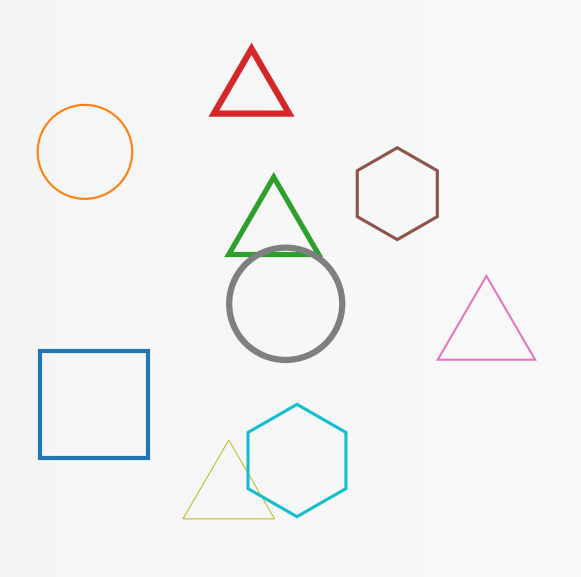[{"shape": "square", "thickness": 2, "radius": 0.46, "center": [0.162, 0.299]}, {"shape": "circle", "thickness": 1, "radius": 0.41, "center": [0.146, 0.736]}, {"shape": "triangle", "thickness": 2.5, "radius": 0.45, "center": [0.471, 0.603]}, {"shape": "triangle", "thickness": 3, "radius": 0.37, "center": [0.433, 0.84]}, {"shape": "hexagon", "thickness": 1.5, "radius": 0.4, "center": [0.683, 0.664]}, {"shape": "triangle", "thickness": 1, "radius": 0.48, "center": [0.837, 0.425]}, {"shape": "circle", "thickness": 3, "radius": 0.49, "center": [0.492, 0.473]}, {"shape": "triangle", "thickness": 0.5, "radius": 0.45, "center": [0.394, 0.146]}, {"shape": "hexagon", "thickness": 1.5, "radius": 0.49, "center": [0.511, 0.202]}]